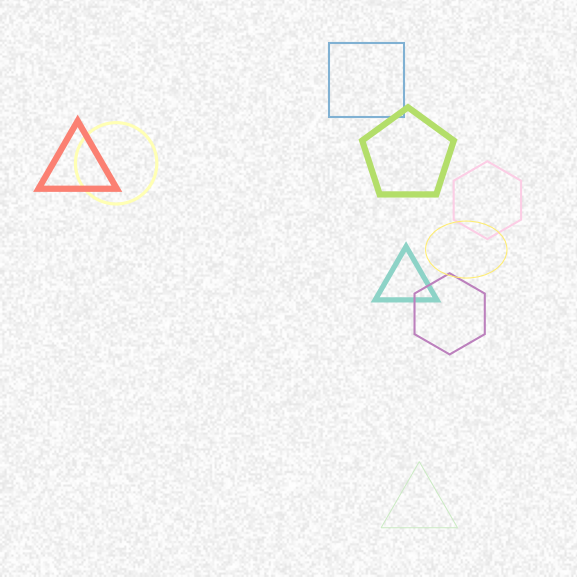[{"shape": "triangle", "thickness": 2.5, "radius": 0.31, "center": [0.703, 0.511]}, {"shape": "circle", "thickness": 1.5, "radius": 0.35, "center": [0.201, 0.716]}, {"shape": "triangle", "thickness": 3, "radius": 0.39, "center": [0.135, 0.711]}, {"shape": "square", "thickness": 1, "radius": 0.32, "center": [0.634, 0.861]}, {"shape": "pentagon", "thickness": 3, "radius": 0.42, "center": [0.706, 0.73]}, {"shape": "hexagon", "thickness": 1, "radius": 0.34, "center": [0.844, 0.652]}, {"shape": "hexagon", "thickness": 1, "radius": 0.35, "center": [0.779, 0.456]}, {"shape": "triangle", "thickness": 0.5, "radius": 0.38, "center": [0.726, 0.123]}, {"shape": "oval", "thickness": 0.5, "radius": 0.35, "center": [0.807, 0.567]}]